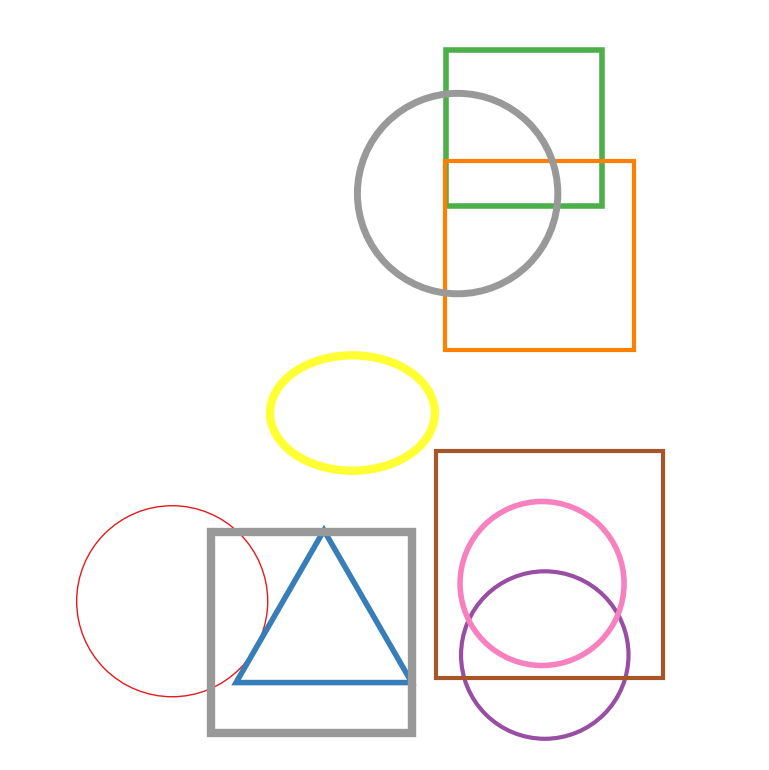[{"shape": "circle", "thickness": 0.5, "radius": 0.62, "center": [0.224, 0.219]}, {"shape": "triangle", "thickness": 2, "radius": 0.66, "center": [0.421, 0.179]}, {"shape": "square", "thickness": 2, "radius": 0.51, "center": [0.681, 0.834]}, {"shape": "circle", "thickness": 1.5, "radius": 0.54, "center": [0.707, 0.149]}, {"shape": "square", "thickness": 1.5, "radius": 0.61, "center": [0.701, 0.668]}, {"shape": "oval", "thickness": 3, "radius": 0.54, "center": [0.458, 0.464]}, {"shape": "square", "thickness": 1.5, "radius": 0.74, "center": [0.714, 0.267]}, {"shape": "circle", "thickness": 2, "radius": 0.53, "center": [0.704, 0.242]}, {"shape": "circle", "thickness": 2.5, "radius": 0.65, "center": [0.594, 0.749]}, {"shape": "square", "thickness": 3, "radius": 0.65, "center": [0.405, 0.178]}]